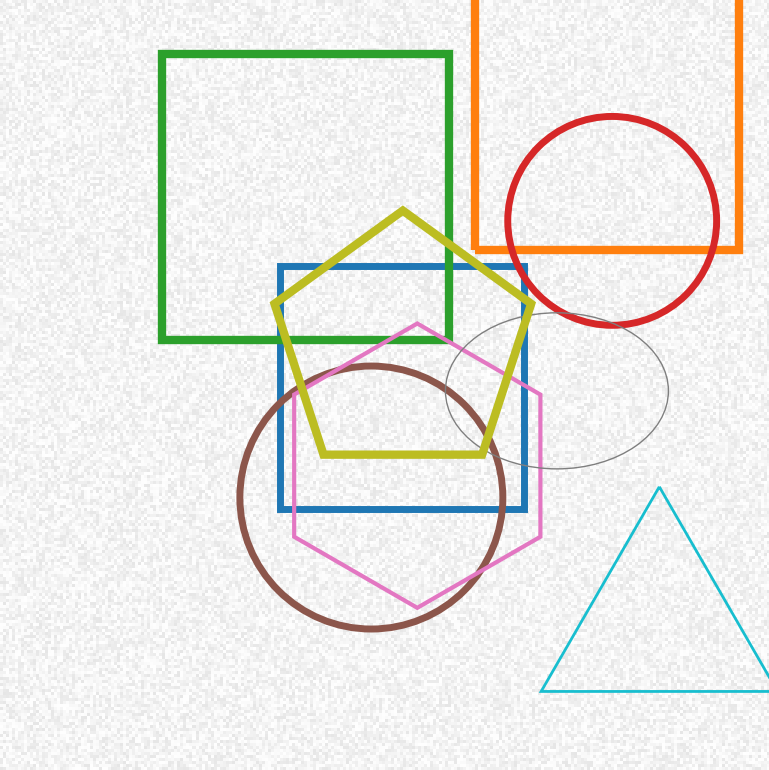[{"shape": "square", "thickness": 2.5, "radius": 0.79, "center": [0.522, 0.497]}, {"shape": "square", "thickness": 3, "radius": 0.86, "center": [0.788, 0.847]}, {"shape": "square", "thickness": 3, "radius": 0.93, "center": [0.397, 0.744]}, {"shape": "circle", "thickness": 2.5, "radius": 0.68, "center": [0.795, 0.713]}, {"shape": "circle", "thickness": 2.5, "radius": 0.85, "center": [0.482, 0.354]}, {"shape": "hexagon", "thickness": 1.5, "radius": 0.92, "center": [0.542, 0.395]}, {"shape": "oval", "thickness": 0.5, "radius": 0.72, "center": [0.723, 0.492]}, {"shape": "pentagon", "thickness": 3, "radius": 0.88, "center": [0.523, 0.551]}, {"shape": "triangle", "thickness": 1, "radius": 0.89, "center": [0.856, 0.191]}]